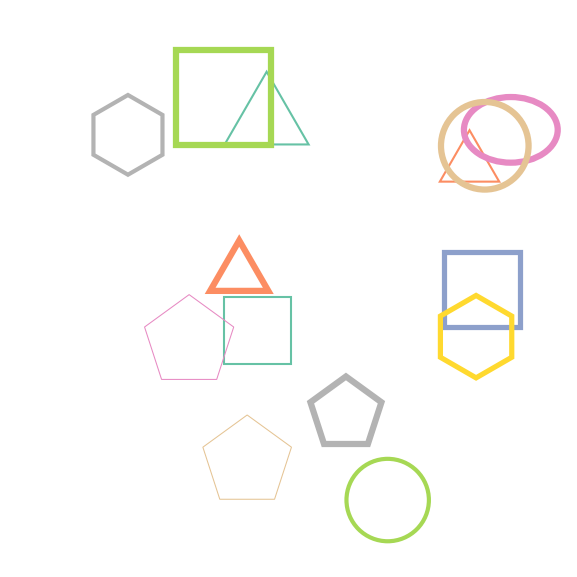[{"shape": "square", "thickness": 1, "radius": 0.29, "center": [0.445, 0.427]}, {"shape": "triangle", "thickness": 1, "radius": 0.42, "center": [0.462, 0.791]}, {"shape": "triangle", "thickness": 1, "radius": 0.3, "center": [0.813, 0.714]}, {"shape": "triangle", "thickness": 3, "radius": 0.29, "center": [0.414, 0.525]}, {"shape": "square", "thickness": 2.5, "radius": 0.33, "center": [0.835, 0.498]}, {"shape": "oval", "thickness": 3, "radius": 0.41, "center": [0.885, 0.774]}, {"shape": "pentagon", "thickness": 0.5, "radius": 0.41, "center": [0.327, 0.408]}, {"shape": "circle", "thickness": 2, "radius": 0.36, "center": [0.671, 0.133]}, {"shape": "square", "thickness": 3, "radius": 0.41, "center": [0.387, 0.83]}, {"shape": "hexagon", "thickness": 2.5, "radius": 0.36, "center": [0.824, 0.416]}, {"shape": "pentagon", "thickness": 0.5, "radius": 0.4, "center": [0.428, 0.2]}, {"shape": "circle", "thickness": 3, "radius": 0.38, "center": [0.839, 0.747]}, {"shape": "pentagon", "thickness": 3, "radius": 0.32, "center": [0.599, 0.283]}, {"shape": "hexagon", "thickness": 2, "radius": 0.35, "center": [0.222, 0.766]}]